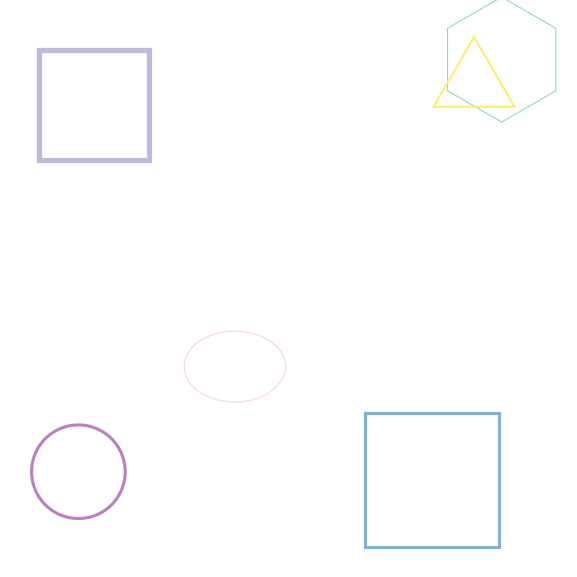[{"shape": "hexagon", "thickness": 0.5, "radius": 0.54, "center": [0.869, 0.896]}, {"shape": "square", "thickness": 2.5, "radius": 0.48, "center": [0.163, 0.817]}, {"shape": "square", "thickness": 1.5, "radius": 0.58, "center": [0.747, 0.168]}, {"shape": "oval", "thickness": 0.5, "radius": 0.44, "center": [0.407, 0.364]}, {"shape": "circle", "thickness": 1.5, "radius": 0.41, "center": [0.136, 0.182]}, {"shape": "triangle", "thickness": 1, "radius": 0.4, "center": [0.821, 0.855]}]